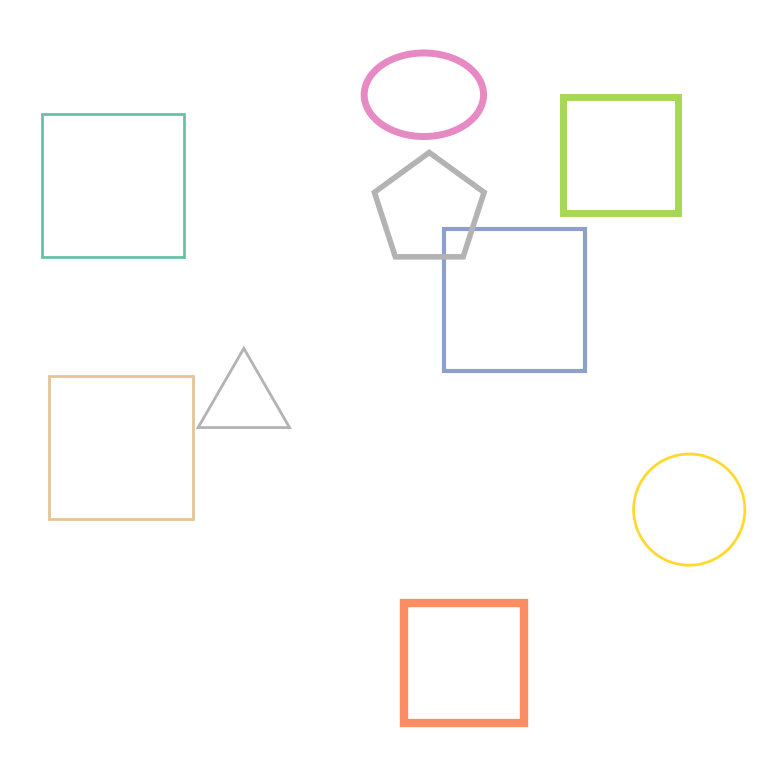[{"shape": "square", "thickness": 1, "radius": 0.46, "center": [0.147, 0.759]}, {"shape": "square", "thickness": 3, "radius": 0.39, "center": [0.602, 0.139]}, {"shape": "square", "thickness": 1.5, "radius": 0.46, "center": [0.668, 0.61]}, {"shape": "oval", "thickness": 2.5, "radius": 0.39, "center": [0.55, 0.877]}, {"shape": "square", "thickness": 2.5, "radius": 0.38, "center": [0.806, 0.798]}, {"shape": "circle", "thickness": 1, "radius": 0.36, "center": [0.895, 0.338]}, {"shape": "square", "thickness": 1, "radius": 0.47, "center": [0.157, 0.419]}, {"shape": "triangle", "thickness": 1, "radius": 0.34, "center": [0.317, 0.479]}, {"shape": "pentagon", "thickness": 2, "radius": 0.37, "center": [0.557, 0.727]}]